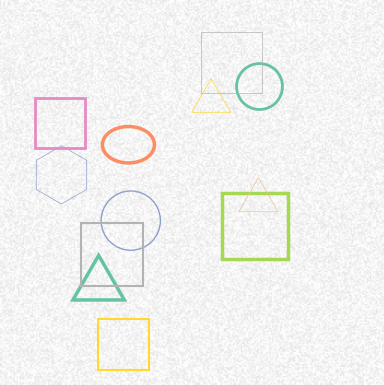[{"shape": "triangle", "thickness": 2.5, "radius": 0.39, "center": [0.256, 0.26]}, {"shape": "circle", "thickness": 2, "radius": 0.3, "center": [0.674, 0.775]}, {"shape": "oval", "thickness": 2.5, "radius": 0.34, "center": [0.334, 0.624]}, {"shape": "hexagon", "thickness": 0.5, "radius": 0.38, "center": [0.16, 0.546]}, {"shape": "circle", "thickness": 1, "radius": 0.38, "center": [0.34, 0.427]}, {"shape": "square", "thickness": 2, "radius": 0.32, "center": [0.156, 0.681]}, {"shape": "square", "thickness": 2.5, "radius": 0.43, "center": [0.663, 0.413]}, {"shape": "square", "thickness": 1.5, "radius": 0.33, "center": [0.321, 0.106]}, {"shape": "triangle", "thickness": 0.5, "radius": 0.29, "center": [0.548, 0.737]}, {"shape": "triangle", "thickness": 0.5, "radius": 0.3, "center": [0.671, 0.479]}, {"shape": "square", "thickness": 0.5, "radius": 0.4, "center": [0.602, 0.838]}, {"shape": "square", "thickness": 1.5, "radius": 0.4, "center": [0.291, 0.339]}]